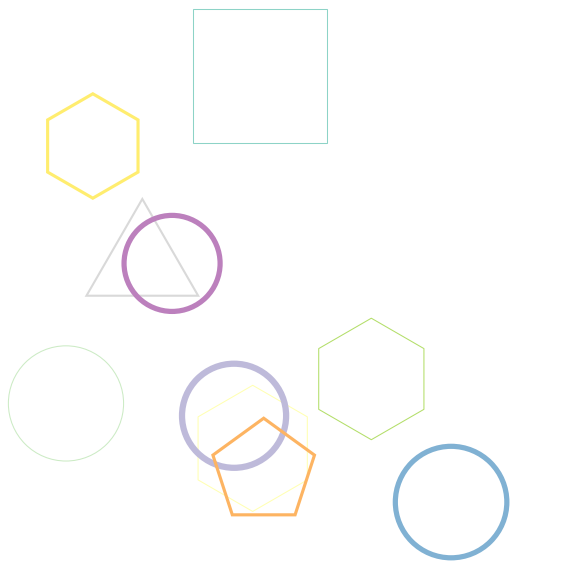[{"shape": "square", "thickness": 0.5, "radius": 0.58, "center": [0.45, 0.868]}, {"shape": "hexagon", "thickness": 0.5, "radius": 0.55, "center": [0.438, 0.223]}, {"shape": "circle", "thickness": 3, "radius": 0.45, "center": [0.405, 0.279]}, {"shape": "circle", "thickness": 2.5, "radius": 0.48, "center": [0.781, 0.13]}, {"shape": "pentagon", "thickness": 1.5, "radius": 0.46, "center": [0.457, 0.182]}, {"shape": "hexagon", "thickness": 0.5, "radius": 0.53, "center": [0.643, 0.343]}, {"shape": "triangle", "thickness": 1, "radius": 0.56, "center": [0.246, 0.543]}, {"shape": "circle", "thickness": 2.5, "radius": 0.42, "center": [0.298, 0.543]}, {"shape": "circle", "thickness": 0.5, "radius": 0.5, "center": [0.114, 0.301]}, {"shape": "hexagon", "thickness": 1.5, "radius": 0.45, "center": [0.161, 0.746]}]